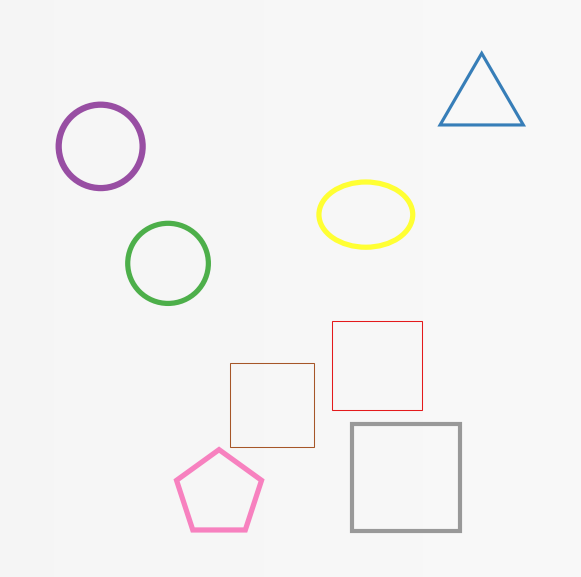[{"shape": "square", "thickness": 0.5, "radius": 0.39, "center": [0.648, 0.367]}, {"shape": "triangle", "thickness": 1.5, "radius": 0.41, "center": [0.829, 0.824]}, {"shape": "circle", "thickness": 2.5, "radius": 0.35, "center": [0.289, 0.543]}, {"shape": "circle", "thickness": 3, "radius": 0.36, "center": [0.173, 0.746]}, {"shape": "oval", "thickness": 2.5, "radius": 0.4, "center": [0.629, 0.628]}, {"shape": "square", "thickness": 0.5, "radius": 0.36, "center": [0.468, 0.298]}, {"shape": "pentagon", "thickness": 2.5, "radius": 0.38, "center": [0.377, 0.144]}, {"shape": "square", "thickness": 2, "radius": 0.46, "center": [0.698, 0.173]}]